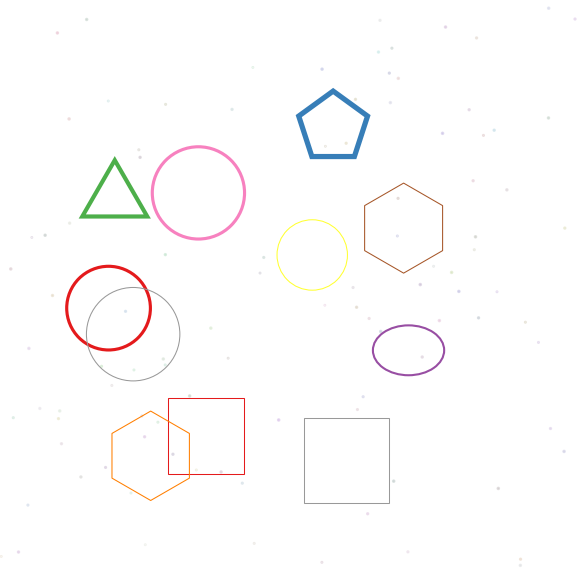[{"shape": "circle", "thickness": 1.5, "radius": 0.36, "center": [0.188, 0.466]}, {"shape": "square", "thickness": 0.5, "radius": 0.33, "center": [0.357, 0.244]}, {"shape": "pentagon", "thickness": 2.5, "radius": 0.31, "center": [0.577, 0.779]}, {"shape": "triangle", "thickness": 2, "radius": 0.32, "center": [0.199, 0.657]}, {"shape": "oval", "thickness": 1, "radius": 0.31, "center": [0.707, 0.393]}, {"shape": "hexagon", "thickness": 0.5, "radius": 0.39, "center": [0.261, 0.21]}, {"shape": "circle", "thickness": 0.5, "radius": 0.3, "center": [0.541, 0.558]}, {"shape": "hexagon", "thickness": 0.5, "radius": 0.39, "center": [0.699, 0.604]}, {"shape": "circle", "thickness": 1.5, "radius": 0.4, "center": [0.344, 0.665]}, {"shape": "circle", "thickness": 0.5, "radius": 0.4, "center": [0.231, 0.42]}, {"shape": "square", "thickness": 0.5, "radius": 0.37, "center": [0.6, 0.202]}]